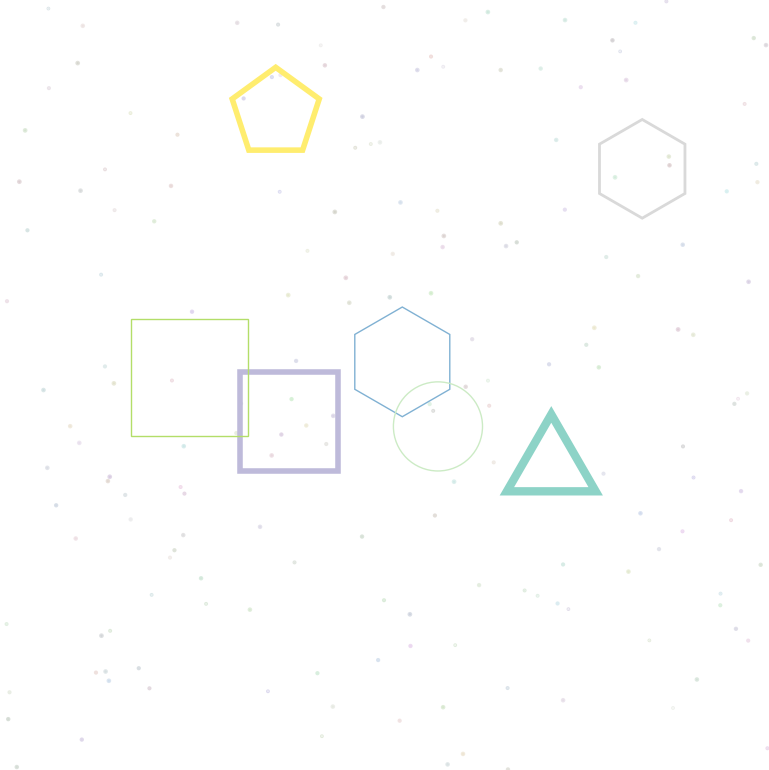[{"shape": "triangle", "thickness": 3, "radius": 0.33, "center": [0.716, 0.395]}, {"shape": "square", "thickness": 2, "radius": 0.32, "center": [0.375, 0.453]}, {"shape": "hexagon", "thickness": 0.5, "radius": 0.36, "center": [0.522, 0.53]}, {"shape": "square", "thickness": 0.5, "radius": 0.38, "center": [0.246, 0.51]}, {"shape": "hexagon", "thickness": 1, "radius": 0.32, "center": [0.834, 0.781]}, {"shape": "circle", "thickness": 0.5, "radius": 0.29, "center": [0.569, 0.446]}, {"shape": "pentagon", "thickness": 2, "radius": 0.3, "center": [0.358, 0.853]}]